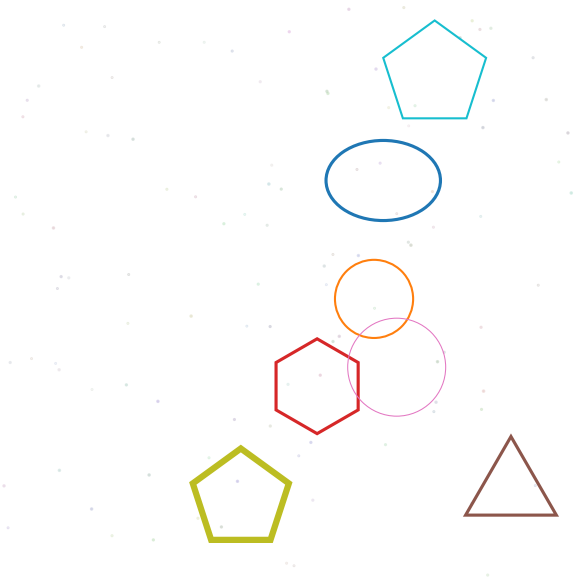[{"shape": "oval", "thickness": 1.5, "radius": 0.5, "center": [0.664, 0.687]}, {"shape": "circle", "thickness": 1, "radius": 0.34, "center": [0.648, 0.482]}, {"shape": "hexagon", "thickness": 1.5, "radius": 0.41, "center": [0.549, 0.33]}, {"shape": "triangle", "thickness": 1.5, "radius": 0.45, "center": [0.885, 0.153]}, {"shape": "circle", "thickness": 0.5, "radius": 0.42, "center": [0.687, 0.363]}, {"shape": "pentagon", "thickness": 3, "radius": 0.44, "center": [0.417, 0.135]}, {"shape": "pentagon", "thickness": 1, "radius": 0.47, "center": [0.753, 0.87]}]